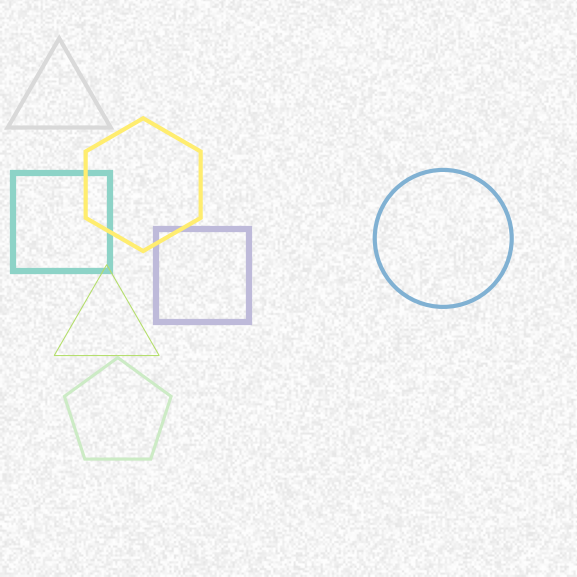[{"shape": "square", "thickness": 3, "radius": 0.42, "center": [0.107, 0.614]}, {"shape": "square", "thickness": 3, "radius": 0.4, "center": [0.35, 0.522]}, {"shape": "circle", "thickness": 2, "radius": 0.59, "center": [0.767, 0.586]}, {"shape": "triangle", "thickness": 0.5, "radius": 0.52, "center": [0.185, 0.436]}, {"shape": "triangle", "thickness": 2, "radius": 0.51, "center": [0.103, 0.83]}, {"shape": "pentagon", "thickness": 1.5, "radius": 0.49, "center": [0.204, 0.283]}, {"shape": "hexagon", "thickness": 2, "radius": 0.57, "center": [0.248, 0.679]}]